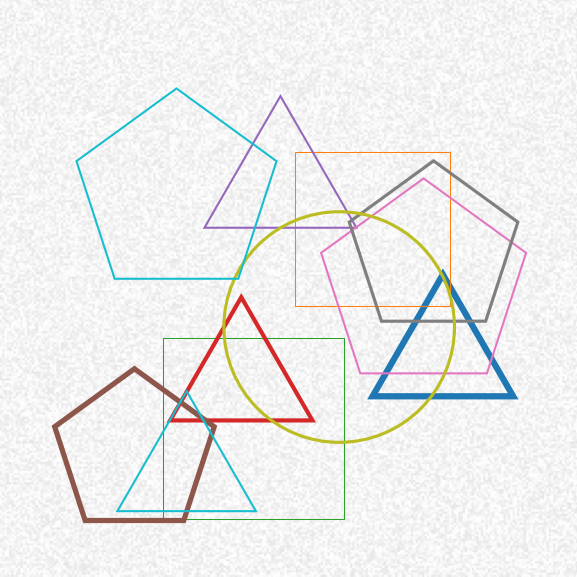[{"shape": "triangle", "thickness": 3, "radius": 0.7, "center": [0.767, 0.383]}, {"shape": "square", "thickness": 0.5, "radius": 0.67, "center": [0.645, 0.603]}, {"shape": "square", "thickness": 0.5, "radius": 0.78, "center": [0.439, 0.257]}, {"shape": "triangle", "thickness": 2, "radius": 0.71, "center": [0.418, 0.342]}, {"shape": "triangle", "thickness": 1, "radius": 0.76, "center": [0.486, 0.681]}, {"shape": "pentagon", "thickness": 2.5, "radius": 0.73, "center": [0.233, 0.215]}, {"shape": "pentagon", "thickness": 1, "radius": 0.93, "center": [0.733, 0.504]}, {"shape": "pentagon", "thickness": 1.5, "radius": 0.77, "center": [0.751, 0.567]}, {"shape": "circle", "thickness": 1.5, "radius": 1.0, "center": [0.587, 0.433]}, {"shape": "pentagon", "thickness": 1, "radius": 0.91, "center": [0.306, 0.664]}, {"shape": "triangle", "thickness": 1, "radius": 0.69, "center": [0.323, 0.183]}]